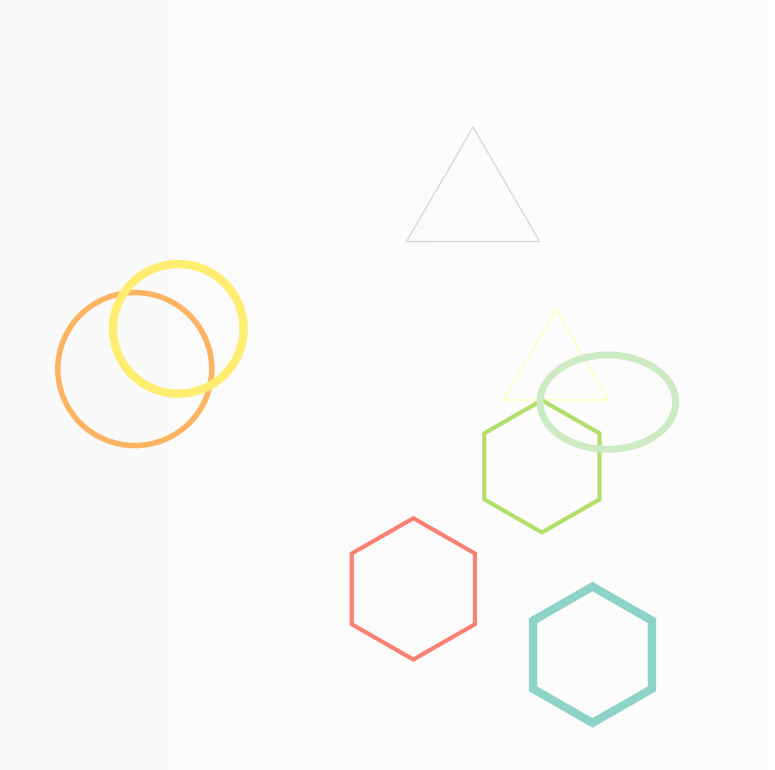[{"shape": "hexagon", "thickness": 3, "radius": 0.44, "center": [0.765, 0.15]}, {"shape": "triangle", "thickness": 0.5, "radius": 0.39, "center": [0.718, 0.52]}, {"shape": "hexagon", "thickness": 1.5, "radius": 0.46, "center": [0.533, 0.235]}, {"shape": "circle", "thickness": 2, "radius": 0.5, "center": [0.174, 0.521]}, {"shape": "hexagon", "thickness": 1.5, "radius": 0.43, "center": [0.699, 0.394]}, {"shape": "triangle", "thickness": 0.5, "radius": 0.5, "center": [0.61, 0.736]}, {"shape": "oval", "thickness": 2.5, "radius": 0.44, "center": [0.784, 0.478]}, {"shape": "circle", "thickness": 3, "radius": 0.42, "center": [0.23, 0.573]}]